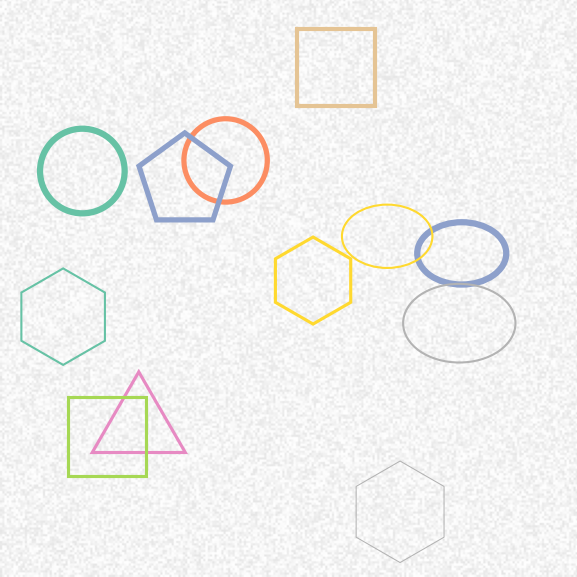[{"shape": "circle", "thickness": 3, "radius": 0.37, "center": [0.143, 0.703]}, {"shape": "hexagon", "thickness": 1, "radius": 0.42, "center": [0.109, 0.451]}, {"shape": "circle", "thickness": 2.5, "radius": 0.36, "center": [0.391, 0.721]}, {"shape": "oval", "thickness": 3, "radius": 0.39, "center": [0.8, 0.56]}, {"shape": "pentagon", "thickness": 2.5, "radius": 0.42, "center": [0.32, 0.686]}, {"shape": "triangle", "thickness": 1.5, "radius": 0.47, "center": [0.24, 0.262]}, {"shape": "square", "thickness": 1.5, "radius": 0.34, "center": [0.185, 0.244]}, {"shape": "oval", "thickness": 1, "radius": 0.39, "center": [0.67, 0.59]}, {"shape": "hexagon", "thickness": 1.5, "radius": 0.38, "center": [0.542, 0.513]}, {"shape": "square", "thickness": 2, "radius": 0.34, "center": [0.582, 0.883]}, {"shape": "oval", "thickness": 1, "radius": 0.49, "center": [0.795, 0.44]}, {"shape": "hexagon", "thickness": 0.5, "radius": 0.44, "center": [0.693, 0.113]}]